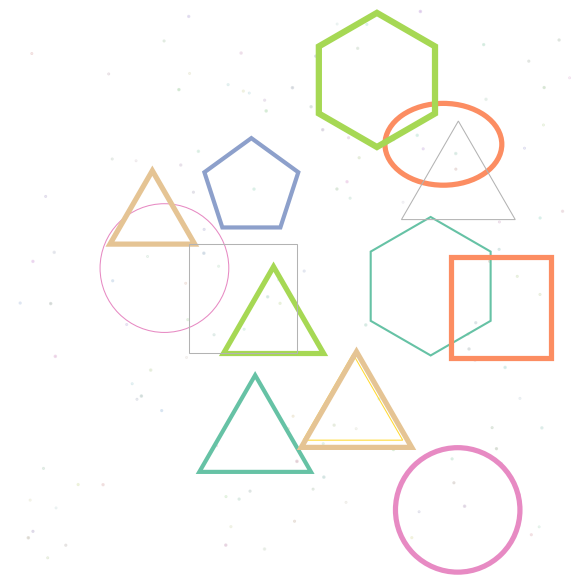[{"shape": "triangle", "thickness": 2, "radius": 0.56, "center": [0.442, 0.238]}, {"shape": "hexagon", "thickness": 1, "radius": 0.6, "center": [0.746, 0.504]}, {"shape": "oval", "thickness": 2.5, "radius": 0.51, "center": [0.768, 0.749]}, {"shape": "square", "thickness": 2.5, "radius": 0.43, "center": [0.868, 0.467]}, {"shape": "pentagon", "thickness": 2, "radius": 0.43, "center": [0.435, 0.674]}, {"shape": "circle", "thickness": 2.5, "radius": 0.54, "center": [0.793, 0.116]}, {"shape": "circle", "thickness": 0.5, "radius": 0.56, "center": [0.285, 0.535]}, {"shape": "hexagon", "thickness": 3, "radius": 0.58, "center": [0.653, 0.861]}, {"shape": "triangle", "thickness": 2.5, "radius": 0.5, "center": [0.474, 0.437]}, {"shape": "triangle", "thickness": 0.5, "radius": 0.5, "center": [0.611, 0.287]}, {"shape": "triangle", "thickness": 2.5, "radius": 0.42, "center": [0.264, 0.619]}, {"shape": "triangle", "thickness": 2.5, "radius": 0.55, "center": [0.617, 0.28]}, {"shape": "square", "thickness": 0.5, "radius": 0.47, "center": [0.42, 0.482]}, {"shape": "triangle", "thickness": 0.5, "radius": 0.57, "center": [0.794, 0.676]}]